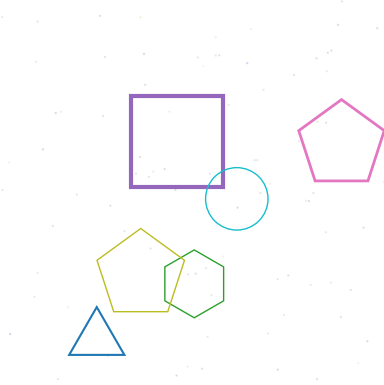[{"shape": "triangle", "thickness": 1.5, "radius": 0.41, "center": [0.251, 0.12]}, {"shape": "hexagon", "thickness": 1, "radius": 0.44, "center": [0.505, 0.263]}, {"shape": "square", "thickness": 3, "radius": 0.59, "center": [0.46, 0.632]}, {"shape": "pentagon", "thickness": 2, "radius": 0.58, "center": [0.887, 0.625]}, {"shape": "pentagon", "thickness": 1, "radius": 0.6, "center": [0.366, 0.287]}, {"shape": "circle", "thickness": 1, "radius": 0.41, "center": [0.615, 0.484]}]